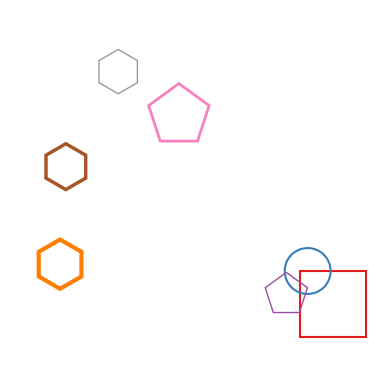[{"shape": "square", "thickness": 1.5, "radius": 0.42, "center": [0.865, 0.21]}, {"shape": "circle", "thickness": 1.5, "radius": 0.3, "center": [0.799, 0.296]}, {"shape": "pentagon", "thickness": 1, "radius": 0.29, "center": [0.744, 0.235]}, {"shape": "hexagon", "thickness": 3, "radius": 0.32, "center": [0.156, 0.314]}, {"shape": "hexagon", "thickness": 2.5, "radius": 0.3, "center": [0.171, 0.567]}, {"shape": "pentagon", "thickness": 2, "radius": 0.41, "center": [0.465, 0.7]}, {"shape": "hexagon", "thickness": 1, "radius": 0.29, "center": [0.307, 0.814]}]